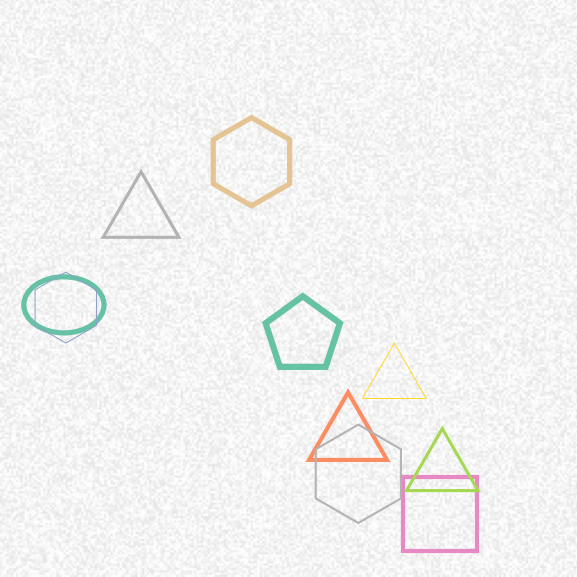[{"shape": "oval", "thickness": 2.5, "radius": 0.35, "center": [0.111, 0.471]}, {"shape": "pentagon", "thickness": 3, "radius": 0.34, "center": [0.524, 0.419]}, {"shape": "triangle", "thickness": 2, "radius": 0.39, "center": [0.603, 0.242]}, {"shape": "hexagon", "thickness": 0.5, "radius": 0.31, "center": [0.114, 0.467]}, {"shape": "square", "thickness": 2, "radius": 0.32, "center": [0.762, 0.108]}, {"shape": "triangle", "thickness": 1.5, "radius": 0.36, "center": [0.766, 0.185]}, {"shape": "triangle", "thickness": 0.5, "radius": 0.32, "center": [0.683, 0.341]}, {"shape": "hexagon", "thickness": 2.5, "radius": 0.38, "center": [0.435, 0.719]}, {"shape": "triangle", "thickness": 1.5, "radius": 0.38, "center": [0.244, 0.626]}, {"shape": "hexagon", "thickness": 1, "radius": 0.43, "center": [0.62, 0.179]}]